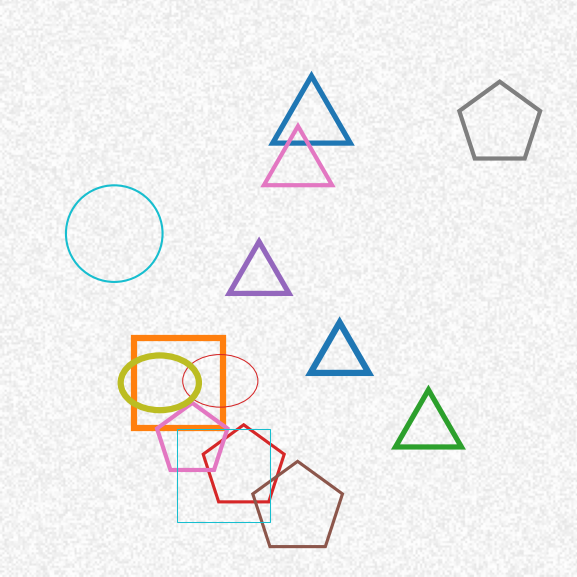[{"shape": "triangle", "thickness": 2.5, "radius": 0.39, "center": [0.539, 0.79]}, {"shape": "triangle", "thickness": 3, "radius": 0.29, "center": [0.588, 0.382]}, {"shape": "square", "thickness": 3, "radius": 0.39, "center": [0.309, 0.336]}, {"shape": "triangle", "thickness": 2.5, "radius": 0.33, "center": [0.742, 0.258]}, {"shape": "pentagon", "thickness": 1.5, "radius": 0.37, "center": [0.422, 0.19]}, {"shape": "oval", "thickness": 0.5, "radius": 0.33, "center": [0.381, 0.34]}, {"shape": "triangle", "thickness": 2.5, "radius": 0.3, "center": [0.449, 0.521]}, {"shape": "pentagon", "thickness": 1.5, "radius": 0.41, "center": [0.515, 0.119]}, {"shape": "triangle", "thickness": 2, "radius": 0.34, "center": [0.516, 0.713]}, {"shape": "pentagon", "thickness": 2, "radius": 0.32, "center": [0.333, 0.237]}, {"shape": "pentagon", "thickness": 2, "radius": 0.37, "center": [0.865, 0.784]}, {"shape": "oval", "thickness": 3, "radius": 0.34, "center": [0.277, 0.336]}, {"shape": "square", "thickness": 0.5, "radius": 0.4, "center": [0.387, 0.175]}, {"shape": "circle", "thickness": 1, "radius": 0.42, "center": [0.198, 0.595]}]